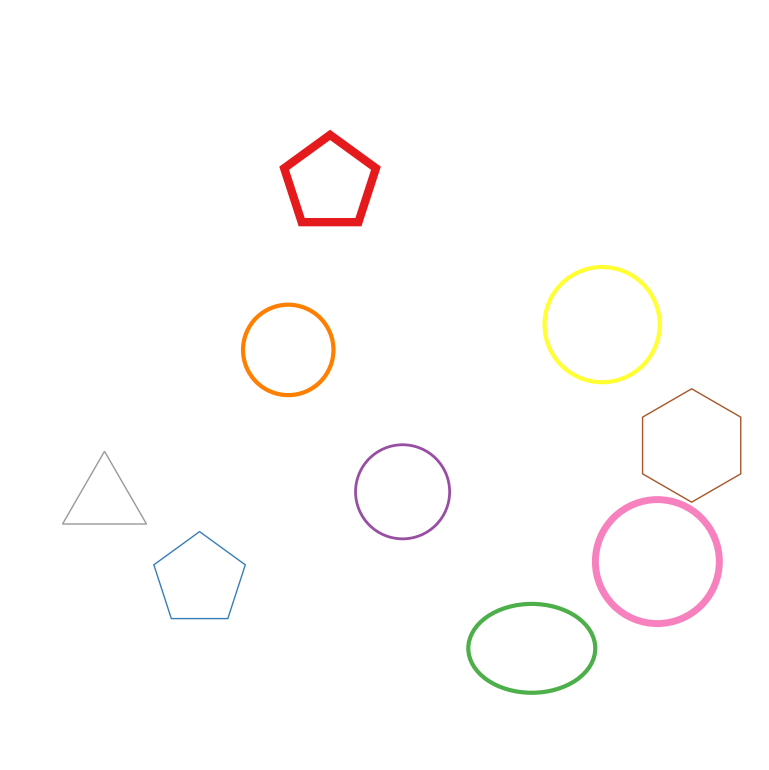[{"shape": "pentagon", "thickness": 3, "radius": 0.31, "center": [0.429, 0.762]}, {"shape": "pentagon", "thickness": 0.5, "radius": 0.31, "center": [0.259, 0.247]}, {"shape": "oval", "thickness": 1.5, "radius": 0.41, "center": [0.691, 0.158]}, {"shape": "circle", "thickness": 1, "radius": 0.31, "center": [0.523, 0.361]}, {"shape": "circle", "thickness": 1.5, "radius": 0.29, "center": [0.374, 0.546]}, {"shape": "circle", "thickness": 1.5, "radius": 0.37, "center": [0.782, 0.578]}, {"shape": "hexagon", "thickness": 0.5, "radius": 0.37, "center": [0.898, 0.421]}, {"shape": "circle", "thickness": 2.5, "radius": 0.4, "center": [0.854, 0.271]}, {"shape": "triangle", "thickness": 0.5, "radius": 0.31, "center": [0.136, 0.351]}]